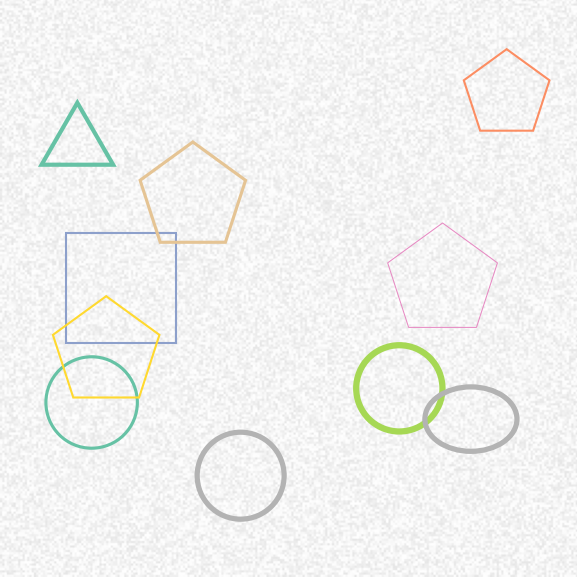[{"shape": "circle", "thickness": 1.5, "radius": 0.4, "center": [0.159, 0.302]}, {"shape": "triangle", "thickness": 2, "radius": 0.36, "center": [0.134, 0.75]}, {"shape": "pentagon", "thickness": 1, "radius": 0.39, "center": [0.877, 0.836]}, {"shape": "square", "thickness": 1, "radius": 0.48, "center": [0.21, 0.501]}, {"shape": "pentagon", "thickness": 0.5, "radius": 0.5, "center": [0.766, 0.513]}, {"shape": "circle", "thickness": 3, "radius": 0.37, "center": [0.691, 0.327]}, {"shape": "pentagon", "thickness": 1, "radius": 0.48, "center": [0.184, 0.389]}, {"shape": "pentagon", "thickness": 1.5, "radius": 0.48, "center": [0.334, 0.657]}, {"shape": "circle", "thickness": 2.5, "radius": 0.38, "center": [0.417, 0.175]}, {"shape": "oval", "thickness": 2.5, "radius": 0.4, "center": [0.815, 0.273]}]